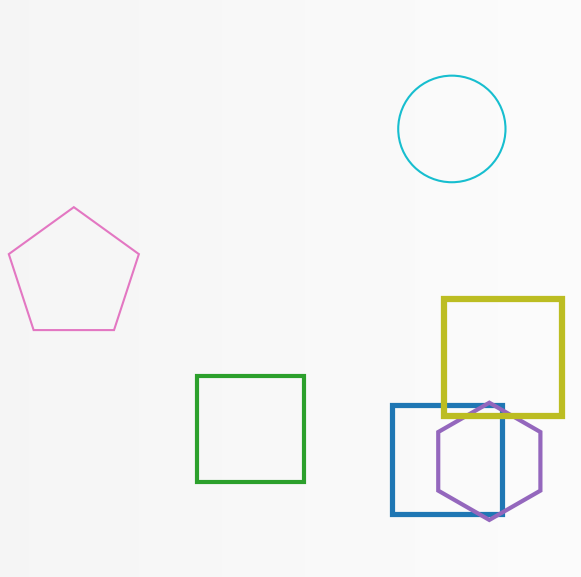[{"shape": "square", "thickness": 2.5, "radius": 0.47, "center": [0.768, 0.203]}, {"shape": "square", "thickness": 2, "radius": 0.46, "center": [0.43, 0.257]}, {"shape": "hexagon", "thickness": 2, "radius": 0.51, "center": [0.842, 0.2]}, {"shape": "pentagon", "thickness": 1, "radius": 0.59, "center": [0.127, 0.523]}, {"shape": "square", "thickness": 3, "radius": 0.51, "center": [0.866, 0.38]}, {"shape": "circle", "thickness": 1, "radius": 0.46, "center": [0.777, 0.776]}]